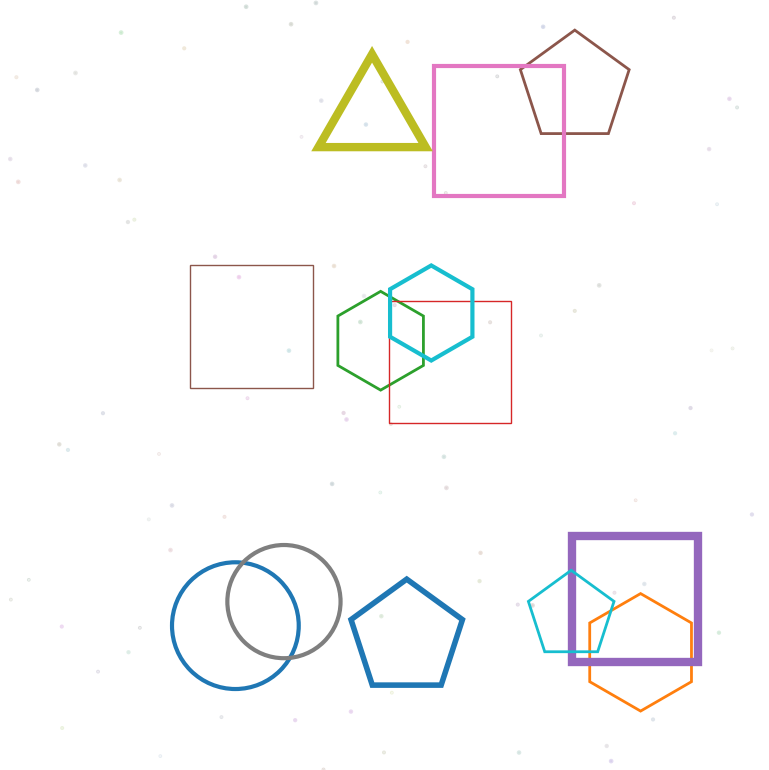[{"shape": "pentagon", "thickness": 2, "radius": 0.38, "center": [0.528, 0.172]}, {"shape": "circle", "thickness": 1.5, "radius": 0.41, "center": [0.306, 0.187]}, {"shape": "hexagon", "thickness": 1, "radius": 0.38, "center": [0.832, 0.153]}, {"shape": "hexagon", "thickness": 1, "radius": 0.32, "center": [0.494, 0.557]}, {"shape": "square", "thickness": 0.5, "radius": 0.39, "center": [0.584, 0.53]}, {"shape": "square", "thickness": 3, "radius": 0.41, "center": [0.825, 0.222]}, {"shape": "pentagon", "thickness": 1, "radius": 0.37, "center": [0.746, 0.887]}, {"shape": "square", "thickness": 0.5, "radius": 0.4, "center": [0.326, 0.576]}, {"shape": "square", "thickness": 1.5, "radius": 0.42, "center": [0.648, 0.83]}, {"shape": "circle", "thickness": 1.5, "radius": 0.37, "center": [0.369, 0.219]}, {"shape": "triangle", "thickness": 3, "radius": 0.4, "center": [0.483, 0.849]}, {"shape": "hexagon", "thickness": 1.5, "radius": 0.31, "center": [0.56, 0.594]}, {"shape": "pentagon", "thickness": 1, "radius": 0.29, "center": [0.742, 0.201]}]